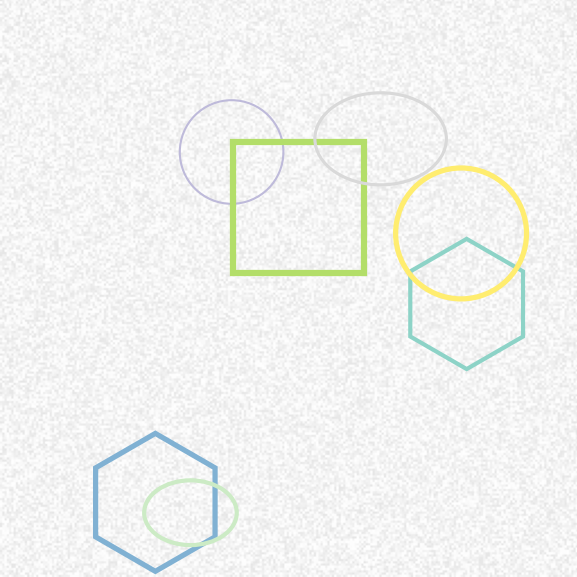[{"shape": "hexagon", "thickness": 2, "radius": 0.56, "center": [0.808, 0.473]}, {"shape": "circle", "thickness": 1, "radius": 0.45, "center": [0.401, 0.736]}, {"shape": "hexagon", "thickness": 2.5, "radius": 0.6, "center": [0.269, 0.129]}, {"shape": "square", "thickness": 3, "radius": 0.57, "center": [0.517, 0.64]}, {"shape": "oval", "thickness": 1.5, "radius": 0.57, "center": [0.659, 0.759]}, {"shape": "oval", "thickness": 2, "radius": 0.4, "center": [0.33, 0.111]}, {"shape": "circle", "thickness": 2.5, "radius": 0.57, "center": [0.798, 0.595]}]